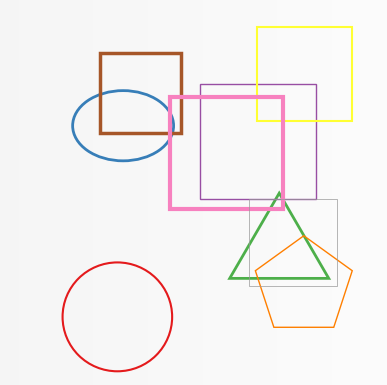[{"shape": "circle", "thickness": 1.5, "radius": 0.71, "center": [0.303, 0.177]}, {"shape": "oval", "thickness": 2, "radius": 0.65, "center": [0.318, 0.673]}, {"shape": "triangle", "thickness": 2, "radius": 0.74, "center": [0.721, 0.351]}, {"shape": "square", "thickness": 1, "radius": 0.75, "center": [0.665, 0.633]}, {"shape": "pentagon", "thickness": 1, "radius": 0.66, "center": [0.784, 0.256]}, {"shape": "square", "thickness": 1.5, "radius": 0.61, "center": [0.785, 0.809]}, {"shape": "square", "thickness": 2.5, "radius": 0.52, "center": [0.364, 0.758]}, {"shape": "square", "thickness": 3, "radius": 0.73, "center": [0.584, 0.603]}, {"shape": "square", "thickness": 0.5, "radius": 0.57, "center": [0.756, 0.37]}]